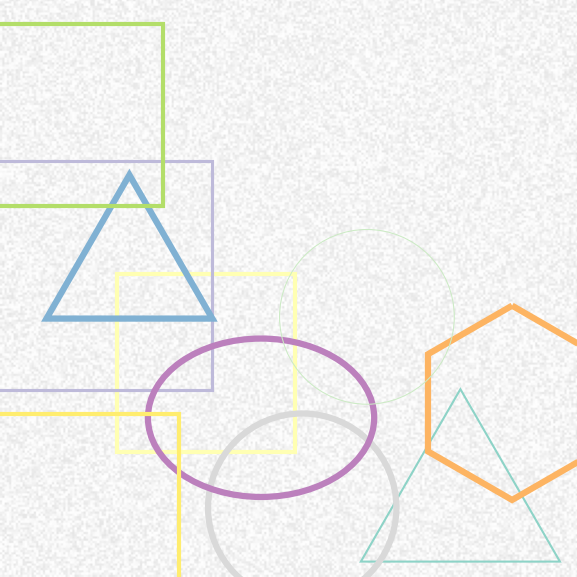[{"shape": "triangle", "thickness": 1, "radius": 1.0, "center": [0.797, 0.126]}, {"shape": "square", "thickness": 2, "radius": 0.77, "center": [0.357, 0.371]}, {"shape": "square", "thickness": 1.5, "radius": 0.99, "center": [0.168, 0.522]}, {"shape": "triangle", "thickness": 3, "radius": 0.83, "center": [0.224, 0.53]}, {"shape": "hexagon", "thickness": 3, "radius": 0.84, "center": [0.887, 0.302]}, {"shape": "square", "thickness": 2, "radius": 0.79, "center": [0.125, 0.8]}, {"shape": "circle", "thickness": 3, "radius": 0.82, "center": [0.523, 0.12]}, {"shape": "oval", "thickness": 3, "radius": 0.98, "center": [0.452, 0.276]}, {"shape": "circle", "thickness": 0.5, "radius": 0.76, "center": [0.635, 0.45]}, {"shape": "square", "thickness": 2, "radius": 0.83, "center": [0.144, 0.115]}]